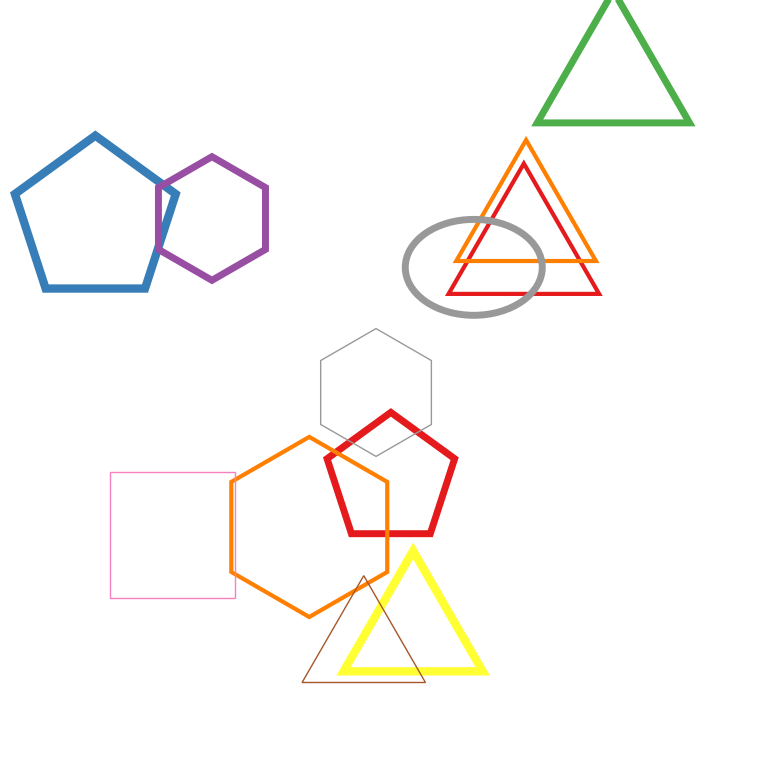[{"shape": "pentagon", "thickness": 2.5, "radius": 0.44, "center": [0.508, 0.377]}, {"shape": "triangle", "thickness": 1.5, "radius": 0.56, "center": [0.68, 0.675]}, {"shape": "pentagon", "thickness": 3, "radius": 0.55, "center": [0.124, 0.714]}, {"shape": "triangle", "thickness": 2.5, "radius": 0.57, "center": [0.797, 0.898]}, {"shape": "hexagon", "thickness": 2.5, "radius": 0.4, "center": [0.275, 0.716]}, {"shape": "triangle", "thickness": 1.5, "radius": 0.52, "center": [0.683, 0.713]}, {"shape": "hexagon", "thickness": 1.5, "radius": 0.58, "center": [0.402, 0.316]}, {"shape": "triangle", "thickness": 3, "radius": 0.52, "center": [0.537, 0.18]}, {"shape": "triangle", "thickness": 0.5, "radius": 0.46, "center": [0.472, 0.16]}, {"shape": "square", "thickness": 0.5, "radius": 0.41, "center": [0.224, 0.306]}, {"shape": "hexagon", "thickness": 0.5, "radius": 0.42, "center": [0.488, 0.49]}, {"shape": "oval", "thickness": 2.5, "radius": 0.44, "center": [0.615, 0.653]}]